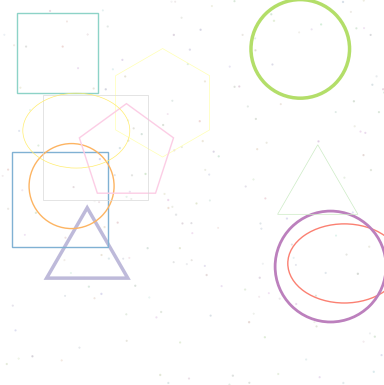[{"shape": "square", "thickness": 1, "radius": 0.52, "center": [0.149, 0.863]}, {"shape": "hexagon", "thickness": 0.5, "radius": 0.7, "center": [0.422, 0.733]}, {"shape": "triangle", "thickness": 2.5, "radius": 0.61, "center": [0.226, 0.338]}, {"shape": "oval", "thickness": 1, "radius": 0.73, "center": [0.894, 0.316]}, {"shape": "square", "thickness": 1, "radius": 0.62, "center": [0.156, 0.482]}, {"shape": "circle", "thickness": 1, "radius": 0.55, "center": [0.186, 0.517]}, {"shape": "circle", "thickness": 2.5, "radius": 0.64, "center": [0.78, 0.873]}, {"shape": "pentagon", "thickness": 1, "radius": 0.64, "center": [0.328, 0.602]}, {"shape": "square", "thickness": 0.5, "radius": 0.68, "center": [0.249, 0.616]}, {"shape": "circle", "thickness": 2, "radius": 0.72, "center": [0.859, 0.308]}, {"shape": "triangle", "thickness": 0.5, "radius": 0.6, "center": [0.825, 0.504]}, {"shape": "oval", "thickness": 0.5, "radius": 0.69, "center": [0.198, 0.661]}]